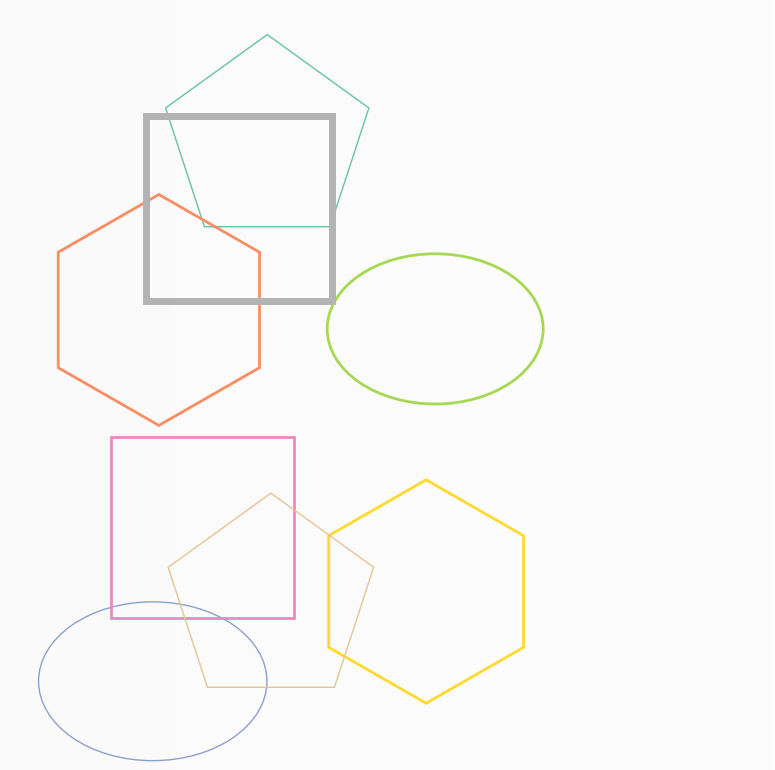[{"shape": "pentagon", "thickness": 0.5, "radius": 0.69, "center": [0.345, 0.817]}, {"shape": "hexagon", "thickness": 1, "radius": 0.75, "center": [0.205, 0.597]}, {"shape": "oval", "thickness": 0.5, "radius": 0.74, "center": [0.197, 0.115]}, {"shape": "square", "thickness": 1, "radius": 0.59, "center": [0.262, 0.315]}, {"shape": "oval", "thickness": 1, "radius": 0.7, "center": [0.562, 0.573]}, {"shape": "hexagon", "thickness": 1, "radius": 0.73, "center": [0.55, 0.232]}, {"shape": "pentagon", "thickness": 0.5, "radius": 0.7, "center": [0.35, 0.22]}, {"shape": "square", "thickness": 2.5, "radius": 0.6, "center": [0.308, 0.729]}]